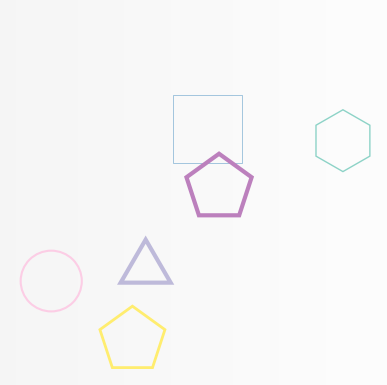[{"shape": "hexagon", "thickness": 1, "radius": 0.4, "center": [0.885, 0.635]}, {"shape": "triangle", "thickness": 3, "radius": 0.37, "center": [0.376, 0.303]}, {"shape": "square", "thickness": 0.5, "radius": 0.44, "center": [0.536, 0.665]}, {"shape": "circle", "thickness": 1.5, "radius": 0.39, "center": [0.132, 0.27]}, {"shape": "pentagon", "thickness": 3, "radius": 0.44, "center": [0.565, 0.512]}, {"shape": "pentagon", "thickness": 2, "radius": 0.44, "center": [0.342, 0.117]}]